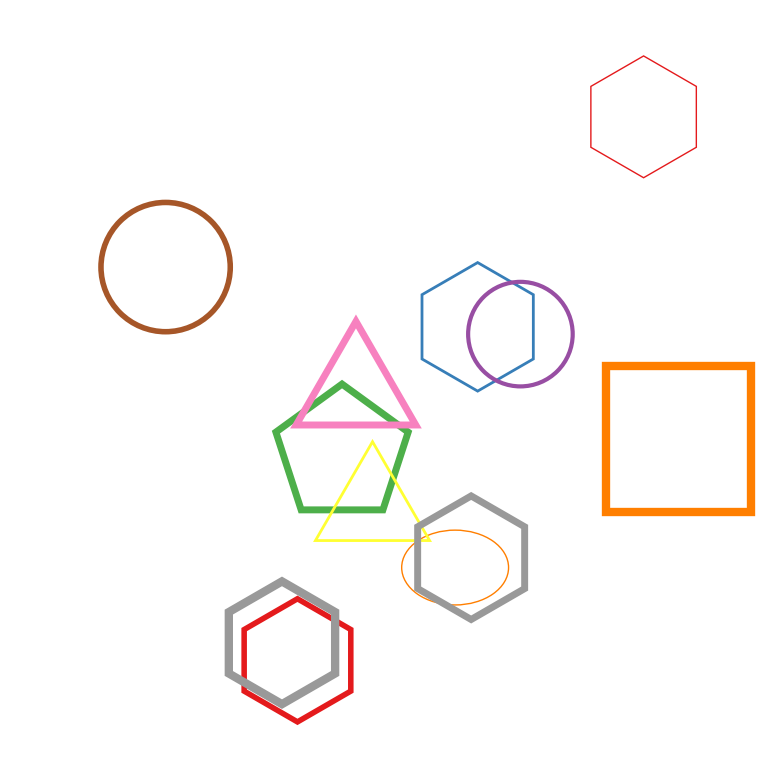[{"shape": "hexagon", "thickness": 2, "radius": 0.4, "center": [0.386, 0.142]}, {"shape": "hexagon", "thickness": 0.5, "radius": 0.4, "center": [0.836, 0.848]}, {"shape": "hexagon", "thickness": 1, "radius": 0.42, "center": [0.62, 0.576]}, {"shape": "pentagon", "thickness": 2.5, "radius": 0.45, "center": [0.444, 0.411]}, {"shape": "circle", "thickness": 1.5, "radius": 0.34, "center": [0.676, 0.566]}, {"shape": "oval", "thickness": 0.5, "radius": 0.35, "center": [0.591, 0.263]}, {"shape": "square", "thickness": 3, "radius": 0.47, "center": [0.882, 0.43]}, {"shape": "triangle", "thickness": 1, "radius": 0.43, "center": [0.484, 0.341]}, {"shape": "circle", "thickness": 2, "radius": 0.42, "center": [0.215, 0.653]}, {"shape": "triangle", "thickness": 2.5, "radius": 0.45, "center": [0.462, 0.493]}, {"shape": "hexagon", "thickness": 2.5, "radius": 0.4, "center": [0.612, 0.276]}, {"shape": "hexagon", "thickness": 3, "radius": 0.4, "center": [0.366, 0.165]}]